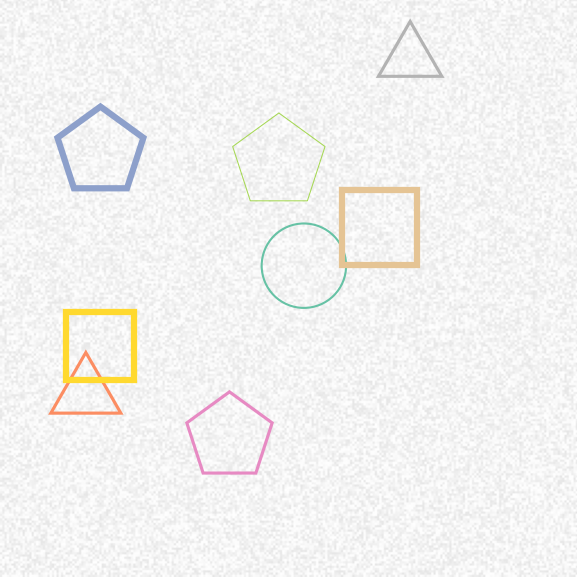[{"shape": "circle", "thickness": 1, "radius": 0.37, "center": [0.526, 0.539]}, {"shape": "triangle", "thickness": 1.5, "radius": 0.35, "center": [0.149, 0.319]}, {"shape": "pentagon", "thickness": 3, "radius": 0.39, "center": [0.174, 0.736]}, {"shape": "pentagon", "thickness": 1.5, "radius": 0.39, "center": [0.397, 0.243]}, {"shape": "pentagon", "thickness": 0.5, "radius": 0.42, "center": [0.483, 0.719]}, {"shape": "square", "thickness": 3, "radius": 0.29, "center": [0.173, 0.399]}, {"shape": "square", "thickness": 3, "radius": 0.33, "center": [0.657, 0.605]}, {"shape": "triangle", "thickness": 1.5, "radius": 0.32, "center": [0.71, 0.899]}]